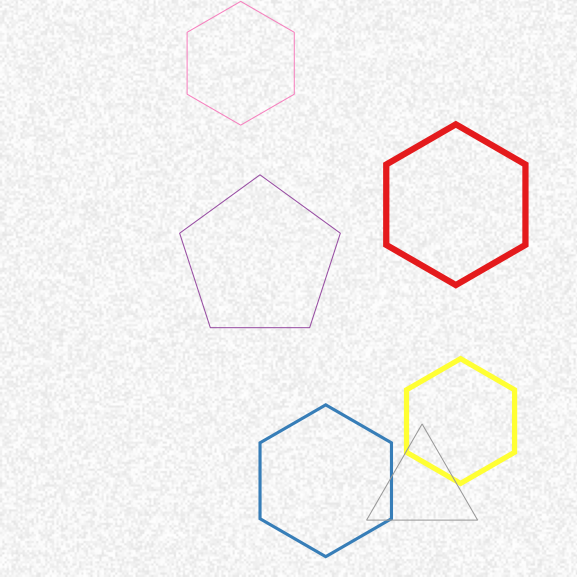[{"shape": "hexagon", "thickness": 3, "radius": 0.7, "center": [0.789, 0.645]}, {"shape": "hexagon", "thickness": 1.5, "radius": 0.66, "center": [0.564, 0.167]}, {"shape": "pentagon", "thickness": 0.5, "radius": 0.73, "center": [0.45, 0.55]}, {"shape": "hexagon", "thickness": 2.5, "radius": 0.54, "center": [0.797, 0.27]}, {"shape": "hexagon", "thickness": 0.5, "radius": 0.54, "center": [0.417, 0.89]}, {"shape": "triangle", "thickness": 0.5, "radius": 0.56, "center": [0.731, 0.154]}]